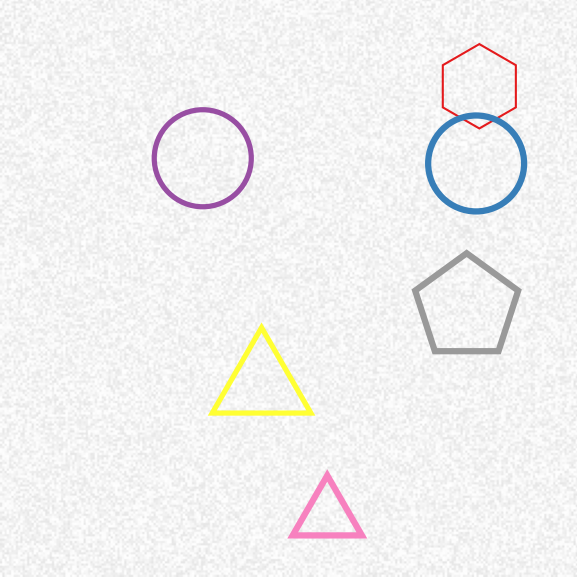[{"shape": "hexagon", "thickness": 1, "radius": 0.37, "center": [0.83, 0.85]}, {"shape": "circle", "thickness": 3, "radius": 0.42, "center": [0.824, 0.716]}, {"shape": "circle", "thickness": 2.5, "radius": 0.42, "center": [0.351, 0.725]}, {"shape": "triangle", "thickness": 2.5, "radius": 0.49, "center": [0.453, 0.333]}, {"shape": "triangle", "thickness": 3, "radius": 0.35, "center": [0.567, 0.107]}, {"shape": "pentagon", "thickness": 3, "radius": 0.47, "center": [0.808, 0.467]}]